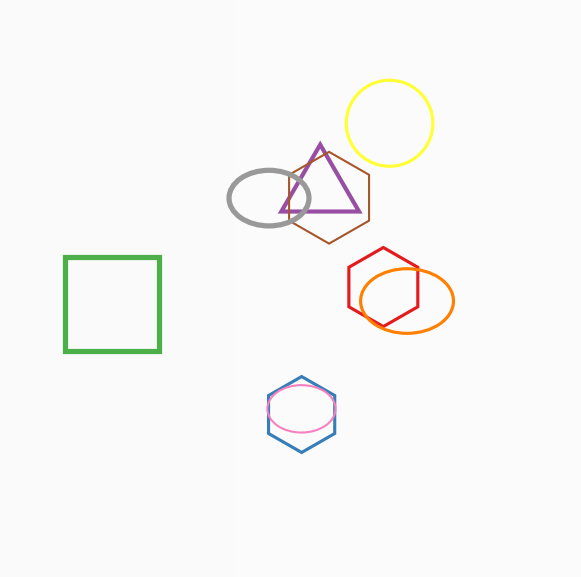[{"shape": "hexagon", "thickness": 1.5, "radius": 0.34, "center": [0.66, 0.502]}, {"shape": "hexagon", "thickness": 1.5, "radius": 0.33, "center": [0.519, 0.281]}, {"shape": "square", "thickness": 2.5, "radius": 0.4, "center": [0.193, 0.472]}, {"shape": "triangle", "thickness": 2, "radius": 0.39, "center": [0.551, 0.671]}, {"shape": "oval", "thickness": 1.5, "radius": 0.4, "center": [0.7, 0.478]}, {"shape": "circle", "thickness": 1.5, "radius": 0.37, "center": [0.67, 0.786]}, {"shape": "hexagon", "thickness": 1, "radius": 0.4, "center": [0.566, 0.657]}, {"shape": "oval", "thickness": 1, "radius": 0.29, "center": [0.519, 0.291]}, {"shape": "oval", "thickness": 2.5, "radius": 0.34, "center": [0.463, 0.656]}]